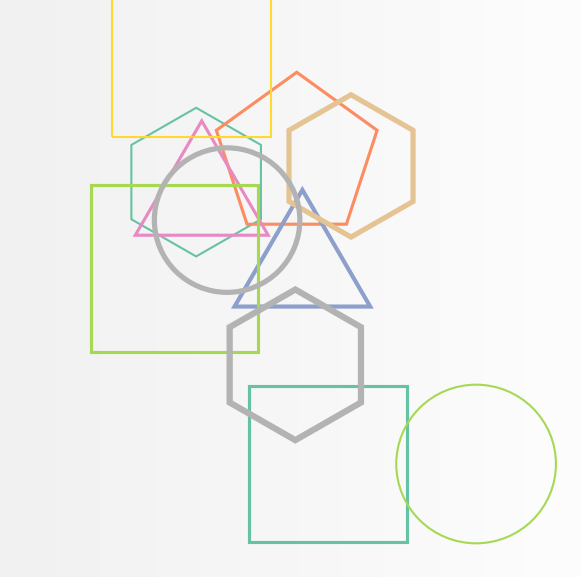[{"shape": "square", "thickness": 1.5, "radius": 0.68, "center": [0.564, 0.196]}, {"shape": "hexagon", "thickness": 1, "radius": 0.64, "center": [0.337, 0.684]}, {"shape": "pentagon", "thickness": 1.5, "radius": 0.73, "center": [0.51, 0.729]}, {"shape": "triangle", "thickness": 2, "radius": 0.67, "center": [0.52, 0.536]}, {"shape": "triangle", "thickness": 1.5, "radius": 0.66, "center": [0.347, 0.658]}, {"shape": "square", "thickness": 1.5, "radius": 0.72, "center": [0.3, 0.534]}, {"shape": "circle", "thickness": 1, "radius": 0.69, "center": [0.819, 0.196]}, {"shape": "square", "thickness": 1, "radius": 0.68, "center": [0.33, 0.898]}, {"shape": "hexagon", "thickness": 2.5, "radius": 0.62, "center": [0.604, 0.712]}, {"shape": "hexagon", "thickness": 3, "radius": 0.65, "center": [0.508, 0.367]}, {"shape": "circle", "thickness": 2.5, "radius": 0.63, "center": [0.391, 0.618]}]